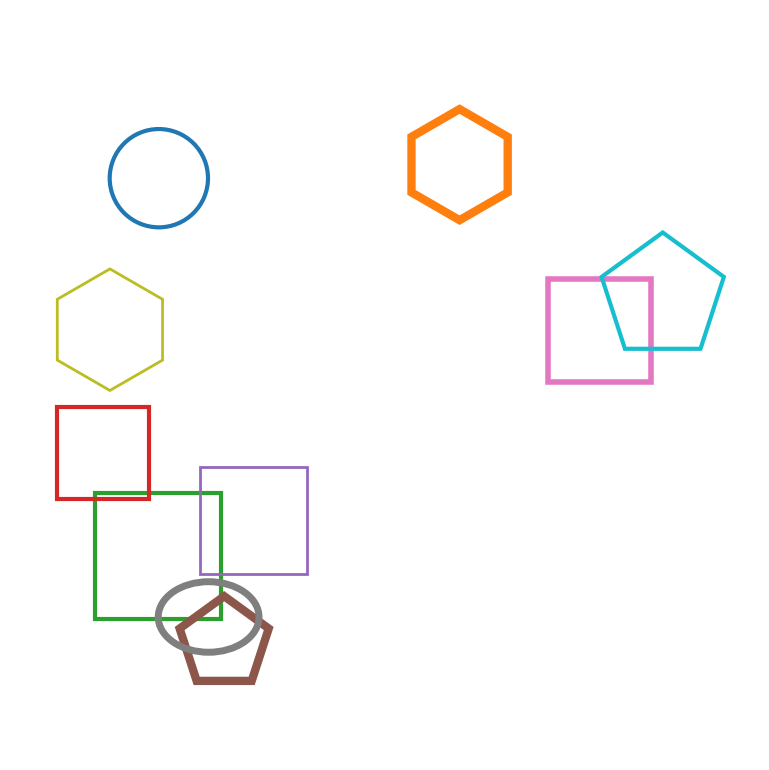[{"shape": "circle", "thickness": 1.5, "radius": 0.32, "center": [0.206, 0.769]}, {"shape": "hexagon", "thickness": 3, "radius": 0.36, "center": [0.597, 0.786]}, {"shape": "square", "thickness": 1.5, "radius": 0.41, "center": [0.205, 0.277]}, {"shape": "square", "thickness": 1.5, "radius": 0.3, "center": [0.134, 0.412]}, {"shape": "square", "thickness": 1, "radius": 0.35, "center": [0.329, 0.324]}, {"shape": "pentagon", "thickness": 3, "radius": 0.3, "center": [0.291, 0.165]}, {"shape": "square", "thickness": 2, "radius": 0.34, "center": [0.778, 0.571]}, {"shape": "oval", "thickness": 2.5, "radius": 0.33, "center": [0.271, 0.199]}, {"shape": "hexagon", "thickness": 1, "radius": 0.39, "center": [0.143, 0.572]}, {"shape": "pentagon", "thickness": 1.5, "radius": 0.42, "center": [0.861, 0.615]}]